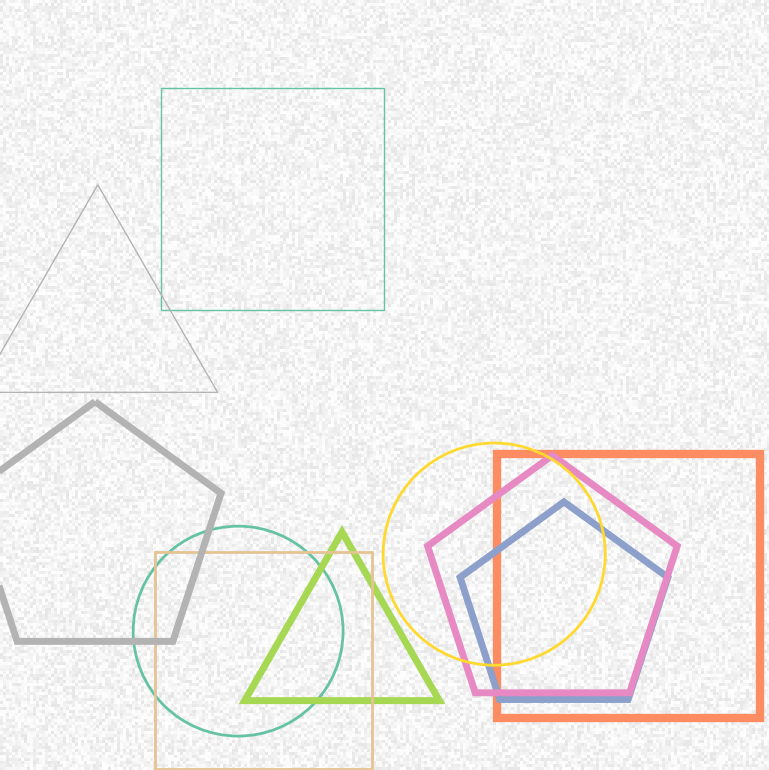[{"shape": "square", "thickness": 0.5, "radius": 0.72, "center": [0.354, 0.742]}, {"shape": "circle", "thickness": 1, "radius": 0.68, "center": [0.309, 0.18]}, {"shape": "square", "thickness": 3, "radius": 0.86, "center": [0.816, 0.239]}, {"shape": "pentagon", "thickness": 2.5, "radius": 0.71, "center": [0.732, 0.206]}, {"shape": "pentagon", "thickness": 2.5, "radius": 0.85, "center": [0.717, 0.238]}, {"shape": "triangle", "thickness": 2.5, "radius": 0.73, "center": [0.444, 0.163]}, {"shape": "circle", "thickness": 1, "radius": 0.72, "center": [0.642, 0.28]}, {"shape": "square", "thickness": 1, "radius": 0.7, "center": [0.342, 0.142]}, {"shape": "triangle", "thickness": 0.5, "radius": 0.9, "center": [0.127, 0.58]}, {"shape": "pentagon", "thickness": 2.5, "radius": 0.86, "center": [0.123, 0.306]}]